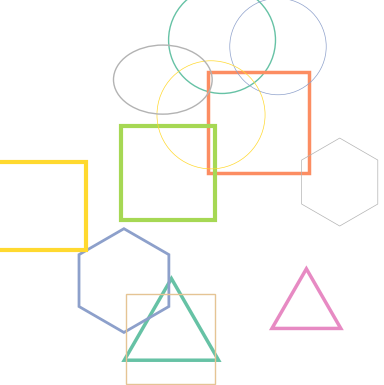[{"shape": "circle", "thickness": 1, "radius": 0.69, "center": [0.577, 0.896]}, {"shape": "triangle", "thickness": 2.5, "radius": 0.71, "center": [0.445, 0.135]}, {"shape": "square", "thickness": 2.5, "radius": 0.66, "center": [0.671, 0.681]}, {"shape": "hexagon", "thickness": 2, "radius": 0.67, "center": [0.322, 0.271]}, {"shape": "circle", "thickness": 0.5, "radius": 0.63, "center": [0.722, 0.879]}, {"shape": "triangle", "thickness": 2.5, "radius": 0.52, "center": [0.796, 0.199]}, {"shape": "square", "thickness": 3, "radius": 0.61, "center": [0.436, 0.55]}, {"shape": "square", "thickness": 3, "radius": 0.58, "center": [0.107, 0.465]}, {"shape": "circle", "thickness": 0.5, "radius": 0.7, "center": [0.548, 0.702]}, {"shape": "square", "thickness": 1, "radius": 0.58, "center": [0.443, 0.119]}, {"shape": "oval", "thickness": 1, "radius": 0.64, "center": [0.423, 0.793]}, {"shape": "hexagon", "thickness": 0.5, "radius": 0.57, "center": [0.882, 0.527]}]